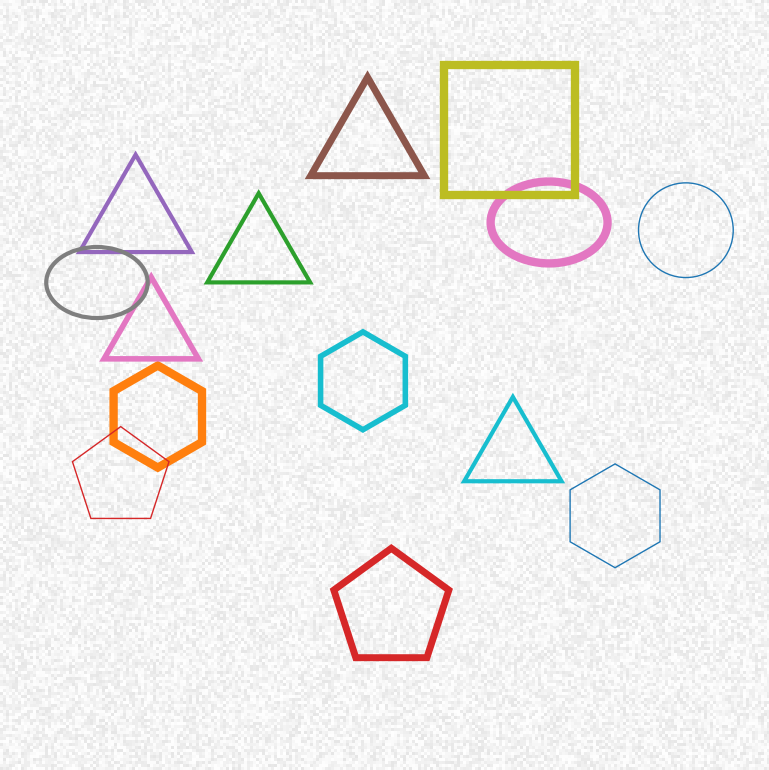[{"shape": "circle", "thickness": 0.5, "radius": 0.31, "center": [0.891, 0.701]}, {"shape": "hexagon", "thickness": 0.5, "radius": 0.34, "center": [0.799, 0.33]}, {"shape": "hexagon", "thickness": 3, "radius": 0.33, "center": [0.205, 0.459]}, {"shape": "triangle", "thickness": 1.5, "radius": 0.39, "center": [0.336, 0.672]}, {"shape": "pentagon", "thickness": 2.5, "radius": 0.39, "center": [0.508, 0.209]}, {"shape": "pentagon", "thickness": 0.5, "radius": 0.33, "center": [0.157, 0.38]}, {"shape": "triangle", "thickness": 1.5, "radius": 0.42, "center": [0.176, 0.715]}, {"shape": "triangle", "thickness": 2.5, "radius": 0.43, "center": [0.477, 0.814]}, {"shape": "triangle", "thickness": 2, "radius": 0.35, "center": [0.196, 0.569]}, {"shape": "oval", "thickness": 3, "radius": 0.38, "center": [0.713, 0.711]}, {"shape": "oval", "thickness": 1.5, "radius": 0.33, "center": [0.126, 0.633]}, {"shape": "square", "thickness": 3, "radius": 0.42, "center": [0.661, 0.831]}, {"shape": "hexagon", "thickness": 2, "radius": 0.32, "center": [0.471, 0.505]}, {"shape": "triangle", "thickness": 1.5, "radius": 0.37, "center": [0.666, 0.412]}]